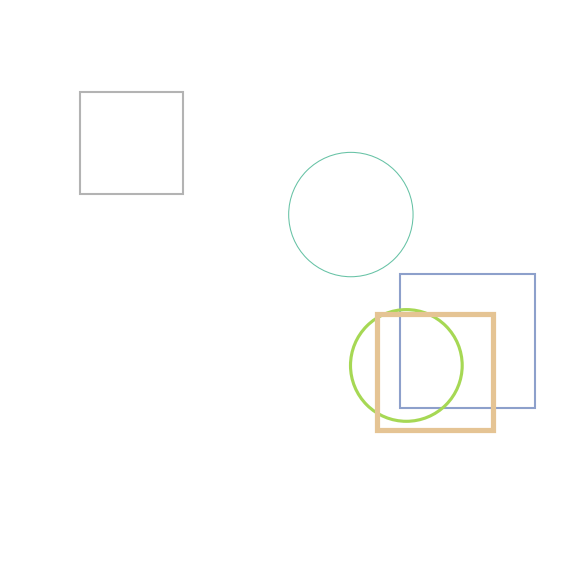[{"shape": "circle", "thickness": 0.5, "radius": 0.54, "center": [0.608, 0.628]}, {"shape": "square", "thickness": 1, "radius": 0.58, "center": [0.81, 0.409]}, {"shape": "circle", "thickness": 1.5, "radius": 0.48, "center": [0.704, 0.366]}, {"shape": "square", "thickness": 2.5, "radius": 0.51, "center": [0.753, 0.355]}, {"shape": "square", "thickness": 1, "radius": 0.44, "center": [0.228, 0.751]}]